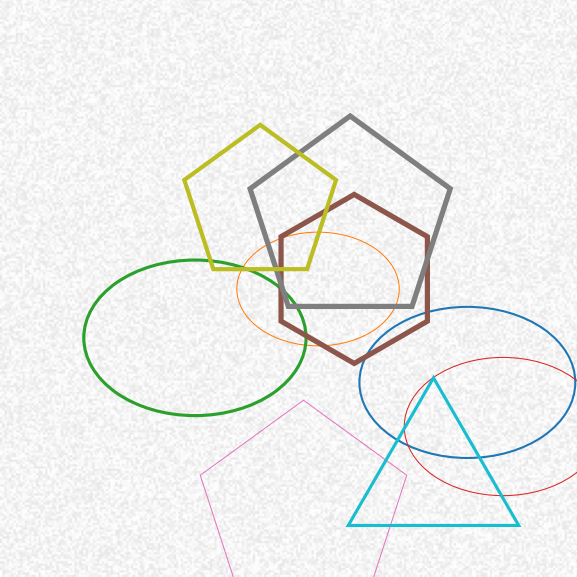[{"shape": "oval", "thickness": 1, "radius": 0.93, "center": [0.809, 0.337]}, {"shape": "oval", "thickness": 0.5, "radius": 0.7, "center": [0.551, 0.499]}, {"shape": "oval", "thickness": 1.5, "radius": 0.96, "center": [0.338, 0.414]}, {"shape": "oval", "thickness": 0.5, "radius": 0.85, "center": [0.871, 0.261]}, {"shape": "hexagon", "thickness": 2.5, "radius": 0.73, "center": [0.613, 0.516]}, {"shape": "pentagon", "thickness": 0.5, "radius": 0.94, "center": [0.526, 0.118]}, {"shape": "pentagon", "thickness": 2.5, "radius": 0.91, "center": [0.606, 0.616]}, {"shape": "pentagon", "thickness": 2, "radius": 0.69, "center": [0.451, 0.645]}, {"shape": "triangle", "thickness": 1.5, "radius": 0.85, "center": [0.751, 0.174]}]